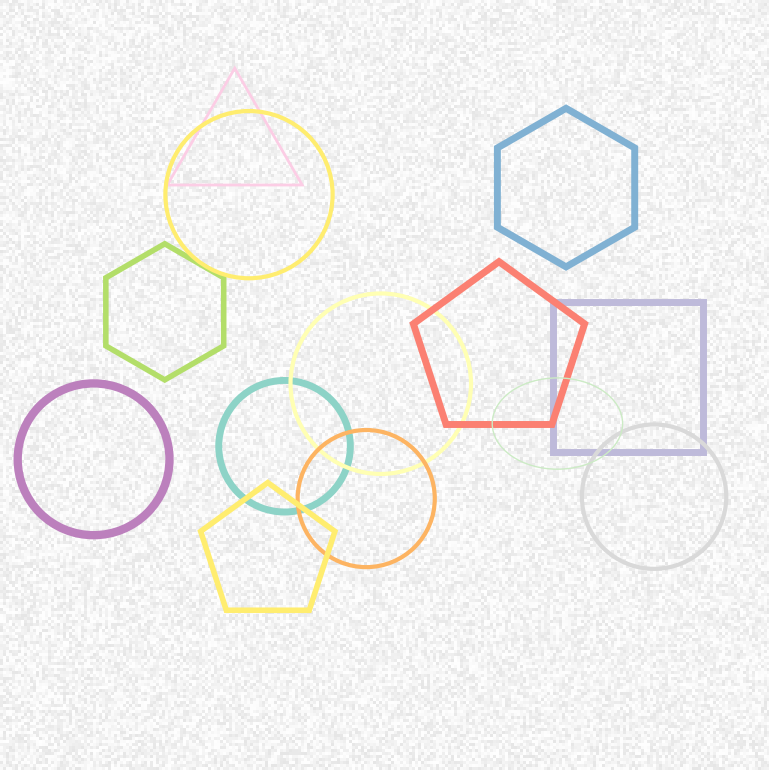[{"shape": "circle", "thickness": 2.5, "radius": 0.43, "center": [0.37, 0.42]}, {"shape": "circle", "thickness": 1.5, "radius": 0.59, "center": [0.495, 0.502]}, {"shape": "square", "thickness": 2.5, "radius": 0.49, "center": [0.816, 0.51]}, {"shape": "pentagon", "thickness": 2.5, "radius": 0.58, "center": [0.648, 0.543]}, {"shape": "hexagon", "thickness": 2.5, "radius": 0.51, "center": [0.735, 0.756]}, {"shape": "circle", "thickness": 1.5, "radius": 0.45, "center": [0.476, 0.352]}, {"shape": "hexagon", "thickness": 2, "radius": 0.44, "center": [0.214, 0.595]}, {"shape": "triangle", "thickness": 1, "radius": 0.51, "center": [0.305, 0.81]}, {"shape": "circle", "thickness": 1.5, "radius": 0.47, "center": [0.849, 0.355]}, {"shape": "circle", "thickness": 3, "radius": 0.49, "center": [0.122, 0.404]}, {"shape": "oval", "thickness": 0.5, "radius": 0.42, "center": [0.724, 0.45]}, {"shape": "circle", "thickness": 1.5, "radius": 0.54, "center": [0.323, 0.747]}, {"shape": "pentagon", "thickness": 2, "radius": 0.46, "center": [0.348, 0.282]}]